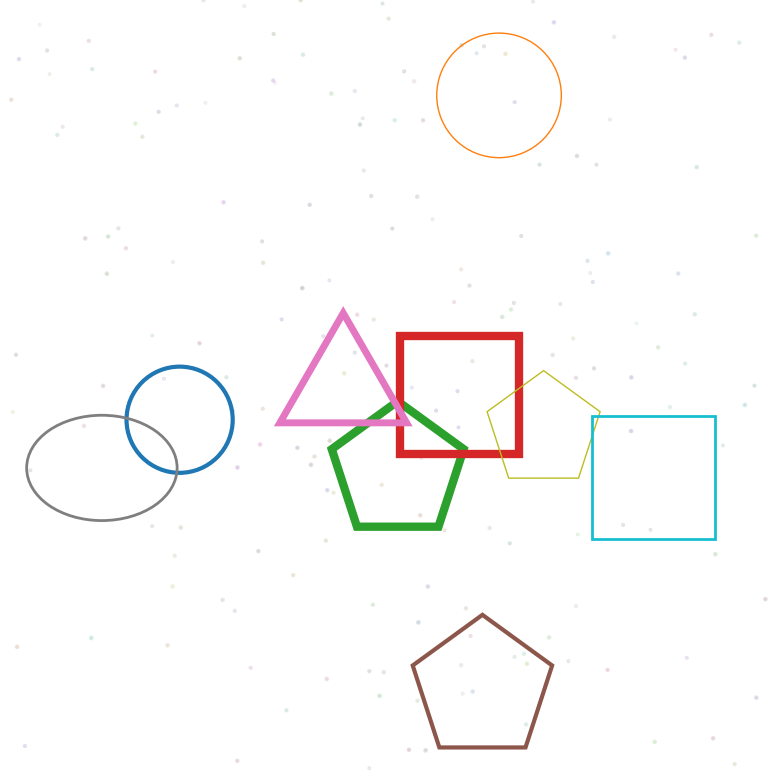[{"shape": "circle", "thickness": 1.5, "radius": 0.34, "center": [0.233, 0.455]}, {"shape": "circle", "thickness": 0.5, "radius": 0.4, "center": [0.648, 0.876]}, {"shape": "pentagon", "thickness": 3, "radius": 0.45, "center": [0.517, 0.389]}, {"shape": "square", "thickness": 3, "radius": 0.38, "center": [0.597, 0.487]}, {"shape": "pentagon", "thickness": 1.5, "radius": 0.48, "center": [0.627, 0.106]}, {"shape": "triangle", "thickness": 2.5, "radius": 0.48, "center": [0.446, 0.498]}, {"shape": "oval", "thickness": 1, "radius": 0.49, "center": [0.132, 0.392]}, {"shape": "pentagon", "thickness": 0.5, "radius": 0.39, "center": [0.706, 0.441]}, {"shape": "square", "thickness": 1, "radius": 0.4, "center": [0.849, 0.38]}]